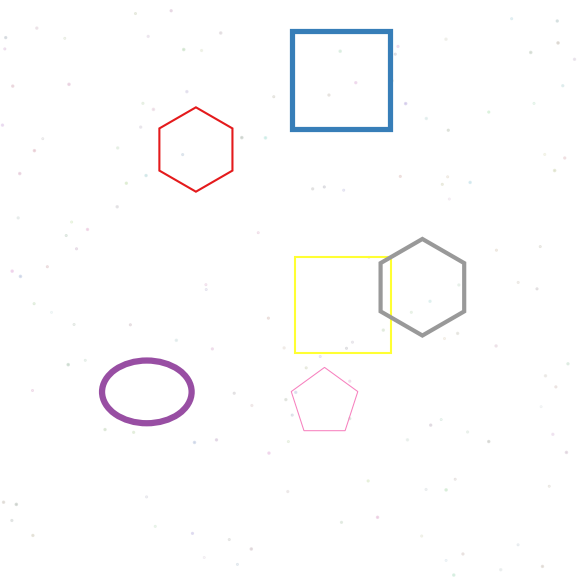[{"shape": "hexagon", "thickness": 1, "radius": 0.37, "center": [0.339, 0.74]}, {"shape": "square", "thickness": 2.5, "radius": 0.42, "center": [0.59, 0.861]}, {"shape": "oval", "thickness": 3, "radius": 0.39, "center": [0.254, 0.321]}, {"shape": "square", "thickness": 1, "radius": 0.42, "center": [0.594, 0.47]}, {"shape": "pentagon", "thickness": 0.5, "radius": 0.3, "center": [0.562, 0.302]}, {"shape": "hexagon", "thickness": 2, "radius": 0.42, "center": [0.731, 0.502]}]